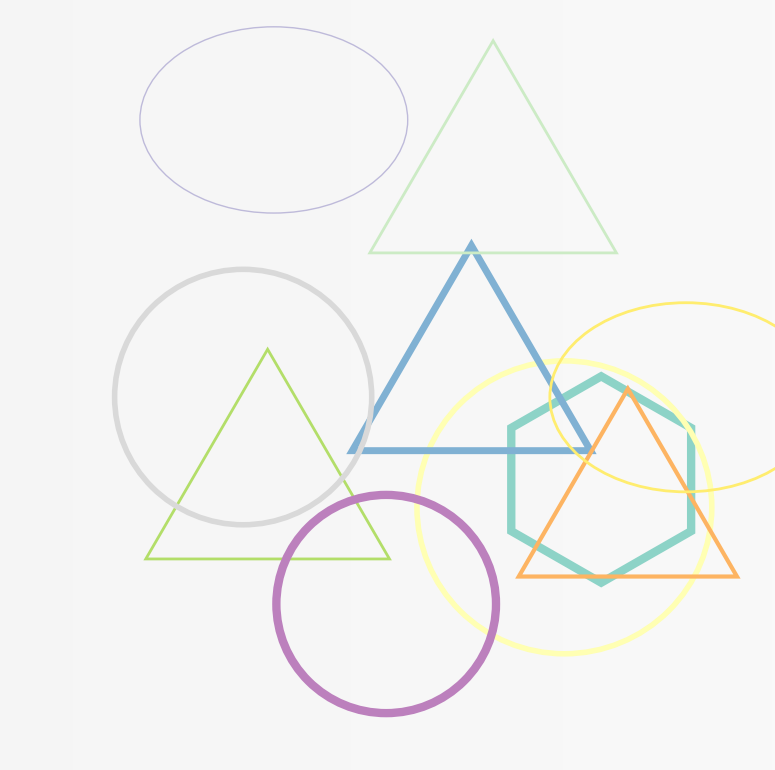[{"shape": "hexagon", "thickness": 3, "radius": 0.67, "center": [0.776, 0.377]}, {"shape": "circle", "thickness": 2, "radius": 0.95, "center": [0.728, 0.341]}, {"shape": "oval", "thickness": 0.5, "radius": 0.86, "center": [0.353, 0.844]}, {"shape": "triangle", "thickness": 2.5, "radius": 0.89, "center": [0.608, 0.503]}, {"shape": "triangle", "thickness": 1.5, "radius": 0.81, "center": [0.81, 0.333]}, {"shape": "triangle", "thickness": 1, "radius": 0.91, "center": [0.345, 0.365]}, {"shape": "circle", "thickness": 2, "radius": 0.83, "center": [0.314, 0.484]}, {"shape": "circle", "thickness": 3, "radius": 0.71, "center": [0.498, 0.216]}, {"shape": "triangle", "thickness": 1, "radius": 0.92, "center": [0.636, 0.763]}, {"shape": "oval", "thickness": 1, "radius": 0.88, "center": [0.885, 0.484]}]